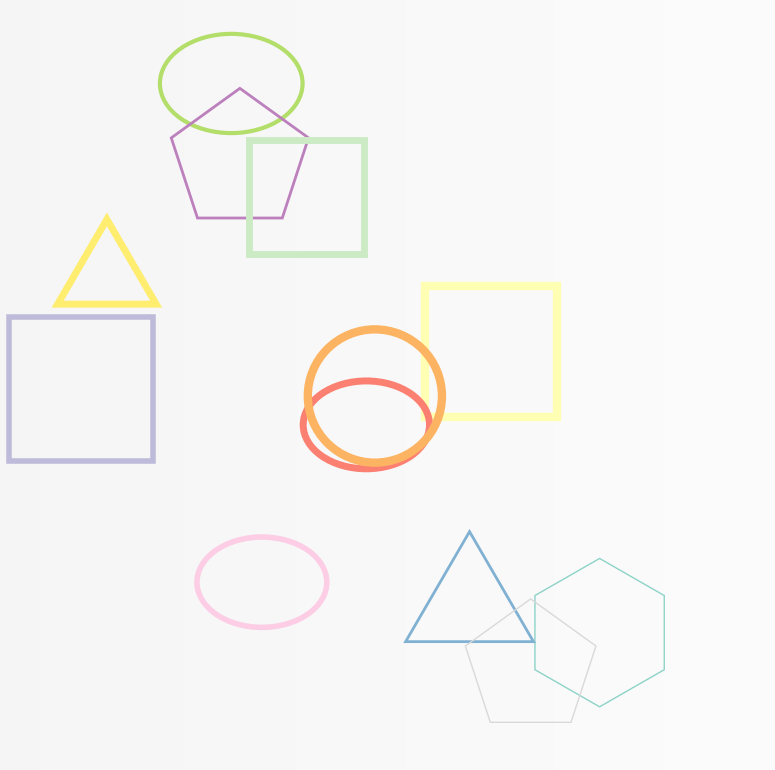[{"shape": "hexagon", "thickness": 0.5, "radius": 0.48, "center": [0.774, 0.178]}, {"shape": "square", "thickness": 3, "radius": 0.43, "center": [0.633, 0.544]}, {"shape": "square", "thickness": 2, "radius": 0.47, "center": [0.104, 0.495]}, {"shape": "oval", "thickness": 2.5, "radius": 0.41, "center": [0.473, 0.448]}, {"shape": "triangle", "thickness": 1, "radius": 0.48, "center": [0.606, 0.214]}, {"shape": "circle", "thickness": 3, "radius": 0.43, "center": [0.484, 0.486]}, {"shape": "oval", "thickness": 1.5, "radius": 0.46, "center": [0.298, 0.892]}, {"shape": "oval", "thickness": 2, "radius": 0.42, "center": [0.338, 0.244]}, {"shape": "pentagon", "thickness": 0.5, "radius": 0.44, "center": [0.685, 0.134]}, {"shape": "pentagon", "thickness": 1, "radius": 0.47, "center": [0.31, 0.792]}, {"shape": "square", "thickness": 2.5, "radius": 0.37, "center": [0.395, 0.744]}, {"shape": "triangle", "thickness": 2.5, "radius": 0.37, "center": [0.138, 0.642]}]